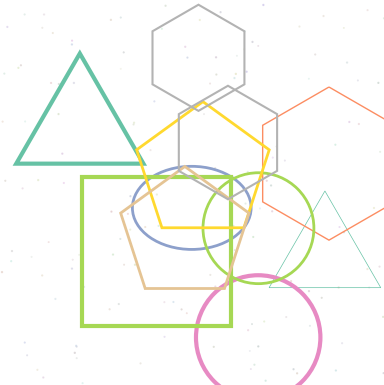[{"shape": "triangle", "thickness": 3, "radius": 0.95, "center": [0.207, 0.67]}, {"shape": "triangle", "thickness": 0.5, "radius": 0.84, "center": [0.844, 0.337]}, {"shape": "hexagon", "thickness": 1, "radius": 0.99, "center": [0.854, 0.575]}, {"shape": "oval", "thickness": 2, "radius": 0.77, "center": [0.498, 0.46]}, {"shape": "circle", "thickness": 3, "radius": 0.81, "center": [0.671, 0.124]}, {"shape": "circle", "thickness": 2, "radius": 0.72, "center": [0.671, 0.407]}, {"shape": "square", "thickness": 3, "radius": 0.97, "center": [0.406, 0.347]}, {"shape": "pentagon", "thickness": 2, "radius": 0.91, "center": [0.527, 0.555]}, {"shape": "pentagon", "thickness": 2, "radius": 0.88, "center": [0.48, 0.392]}, {"shape": "hexagon", "thickness": 1.5, "radius": 0.69, "center": [0.515, 0.85]}, {"shape": "hexagon", "thickness": 1.5, "radius": 0.74, "center": [0.592, 0.63]}]